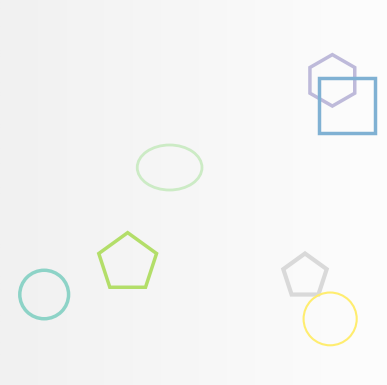[{"shape": "circle", "thickness": 2.5, "radius": 0.31, "center": [0.114, 0.235]}, {"shape": "hexagon", "thickness": 2.5, "radius": 0.33, "center": [0.858, 0.791]}, {"shape": "square", "thickness": 2.5, "radius": 0.36, "center": [0.895, 0.726]}, {"shape": "pentagon", "thickness": 2.5, "radius": 0.39, "center": [0.329, 0.317]}, {"shape": "pentagon", "thickness": 3, "radius": 0.29, "center": [0.787, 0.283]}, {"shape": "oval", "thickness": 2, "radius": 0.42, "center": [0.438, 0.565]}, {"shape": "circle", "thickness": 1.5, "radius": 0.34, "center": [0.852, 0.172]}]